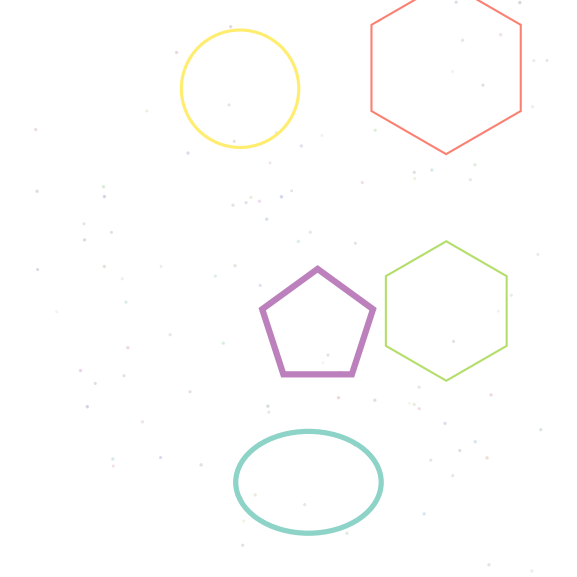[{"shape": "oval", "thickness": 2.5, "radius": 0.63, "center": [0.534, 0.164]}, {"shape": "hexagon", "thickness": 1, "radius": 0.75, "center": [0.772, 0.881]}, {"shape": "hexagon", "thickness": 1, "radius": 0.6, "center": [0.773, 0.461]}, {"shape": "pentagon", "thickness": 3, "radius": 0.5, "center": [0.55, 0.433]}, {"shape": "circle", "thickness": 1.5, "radius": 0.51, "center": [0.416, 0.845]}]